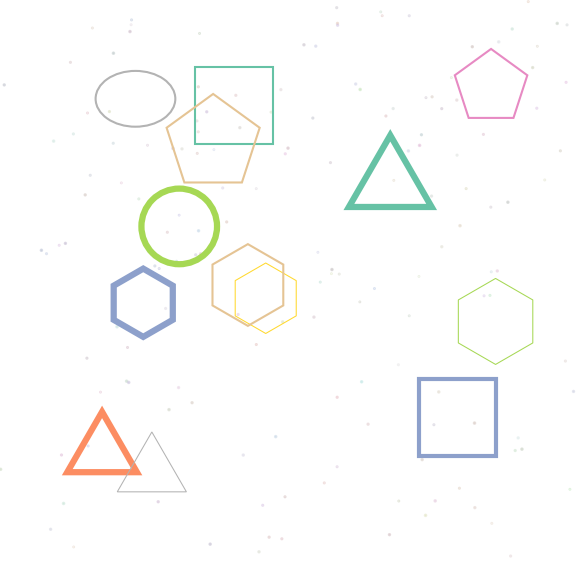[{"shape": "square", "thickness": 1, "radius": 0.33, "center": [0.405, 0.816]}, {"shape": "triangle", "thickness": 3, "radius": 0.41, "center": [0.676, 0.682]}, {"shape": "triangle", "thickness": 3, "radius": 0.35, "center": [0.177, 0.216]}, {"shape": "square", "thickness": 2, "radius": 0.33, "center": [0.792, 0.276]}, {"shape": "hexagon", "thickness": 3, "radius": 0.3, "center": [0.248, 0.475]}, {"shape": "pentagon", "thickness": 1, "radius": 0.33, "center": [0.85, 0.848]}, {"shape": "circle", "thickness": 3, "radius": 0.33, "center": [0.31, 0.607]}, {"shape": "hexagon", "thickness": 0.5, "radius": 0.37, "center": [0.858, 0.443]}, {"shape": "hexagon", "thickness": 0.5, "radius": 0.31, "center": [0.46, 0.483]}, {"shape": "hexagon", "thickness": 1, "radius": 0.35, "center": [0.429, 0.506]}, {"shape": "pentagon", "thickness": 1, "radius": 0.42, "center": [0.369, 0.752]}, {"shape": "oval", "thickness": 1, "radius": 0.35, "center": [0.235, 0.828]}, {"shape": "triangle", "thickness": 0.5, "radius": 0.35, "center": [0.263, 0.182]}]